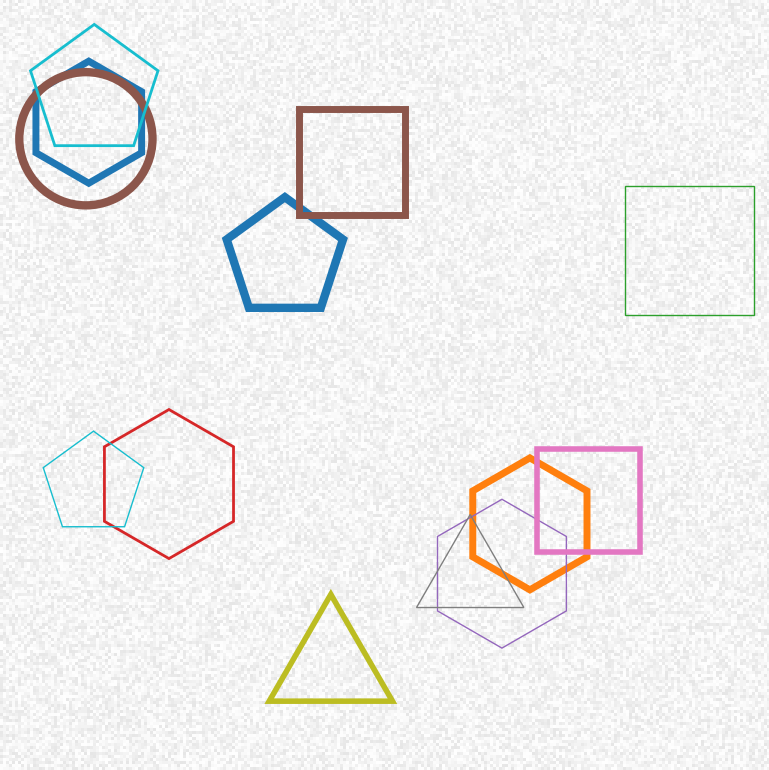[{"shape": "hexagon", "thickness": 2.5, "radius": 0.4, "center": [0.115, 0.841]}, {"shape": "pentagon", "thickness": 3, "radius": 0.4, "center": [0.37, 0.665]}, {"shape": "hexagon", "thickness": 2.5, "radius": 0.43, "center": [0.688, 0.32]}, {"shape": "square", "thickness": 0.5, "radius": 0.42, "center": [0.895, 0.675]}, {"shape": "hexagon", "thickness": 1, "radius": 0.48, "center": [0.219, 0.371]}, {"shape": "hexagon", "thickness": 0.5, "radius": 0.48, "center": [0.652, 0.255]}, {"shape": "circle", "thickness": 3, "radius": 0.43, "center": [0.112, 0.82]}, {"shape": "square", "thickness": 2.5, "radius": 0.34, "center": [0.457, 0.79]}, {"shape": "square", "thickness": 2, "radius": 0.34, "center": [0.764, 0.35]}, {"shape": "triangle", "thickness": 0.5, "radius": 0.4, "center": [0.611, 0.251]}, {"shape": "triangle", "thickness": 2, "radius": 0.46, "center": [0.43, 0.136]}, {"shape": "pentagon", "thickness": 1, "radius": 0.44, "center": [0.122, 0.881]}, {"shape": "pentagon", "thickness": 0.5, "radius": 0.34, "center": [0.121, 0.371]}]